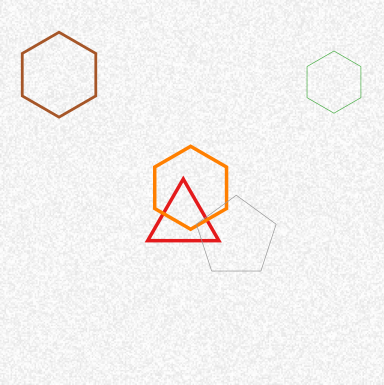[{"shape": "triangle", "thickness": 2.5, "radius": 0.53, "center": [0.476, 0.428]}, {"shape": "hexagon", "thickness": 0.5, "radius": 0.4, "center": [0.867, 0.787]}, {"shape": "hexagon", "thickness": 2.5, "radius": 0.54, "center": [0.495, 0.512]}, {"shape": "hexagon", "thickness": 2, "radius": 0.55, "center": [0.153, 0.806]}, {"shape": "pentagon", "thickness": 0.5, "radius": 0.54, "center": [0.614, 0.384]}]